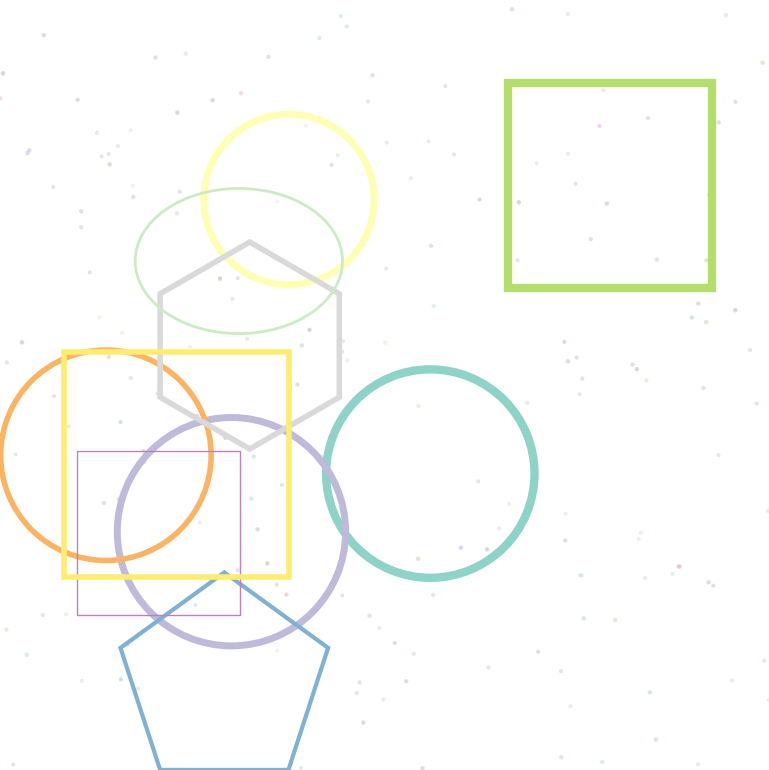[{"shape": "circle", "thickness": 3, "radius": 0.68, "center": [0.559, 0.385]}, {"shape": "circle", "thickness": 2.5, "radius": 0.55, "center": [0.375, 0.741]}, {"shape": "circle", "thickness": 2.5, "radius": 0.74, "center": [0.301, 0.309]}, {"shape": "pentagon", "thickness": 1.5, "radius": 0.71, "center": [0.291, 0.115]}, {"shape": "circle", "thickness": 2, "radius": 0.68, "center": [0.138, 0.409]}, {"shape": "square", "thickness": 3, "radius": 0.67, "center": [0.792, 0.76]}, {"shape": "hexagon", "thickness": 2, "radius": 0.67, "center": [0.324, 0.551]}, {"shape": "square", "thickness": 0.5, "radius": 0.53, "center": [0.206, 0.308]}, {"shape": "oval", "thickness": 1, "radius": 0.67, "center": [0.31, 0.661]}, {"shape": "square", "thickness": 2, "radius": 0.73, "center": [0.229, 0.397]}]